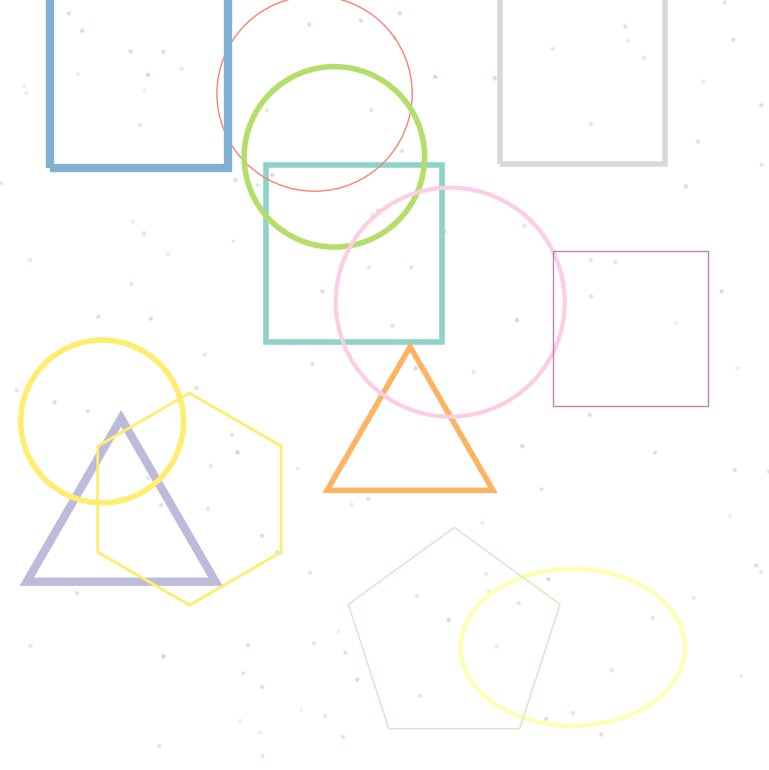[{"shape": "square", "thickness": 2, "radius": 0.57, "center": [0.46, 0.671]}, {"shape": "oval", "thickness": 1.5, "radius": 0.73, "center": [0.744, 0.159]}, {"shape": "triangle", "thickness": 3, "radius": 0.71, "center": [0.157, 0.315]}, {"shape": "circle", "thickness": 0.5, "radius": 0.63, "center": [0.409, 0.878]}, {"shape": "square", "thickness": 3, "radius": 0.58, "center": [0.18, 0.897]}, {"shape": "triangle", "thickness": 2, "radius": 0.62, "center": [0.533, 0.425]}, {"shape": "circle", "thickness": 2, "radius": 0.59, "center": [0.434, 0.796]}, {"shape": "circle", "thickness": 1.5, "radius": 0.74, "center": [0.585, 0.608]}, {"shape": "square", "thickness": 2, "radius": 0.54, "center": [0.756, 0.894]}, {"shape": "square", "thickness": 0.5, "radius": 0.5, "center": [0.819, 0.574]}, {"shape": "pentagon", "thickness": 0.5, "radius": 0.72, "center": [0.59, 0.17]}, {"shape": "hexagon", "thickness": 1, "radius": 0.69, "center": [0.246, 0.352]}, {"shape": "circle", "thickness": 2, "radius": 0.53, "center": [0.133, 0.453]}]